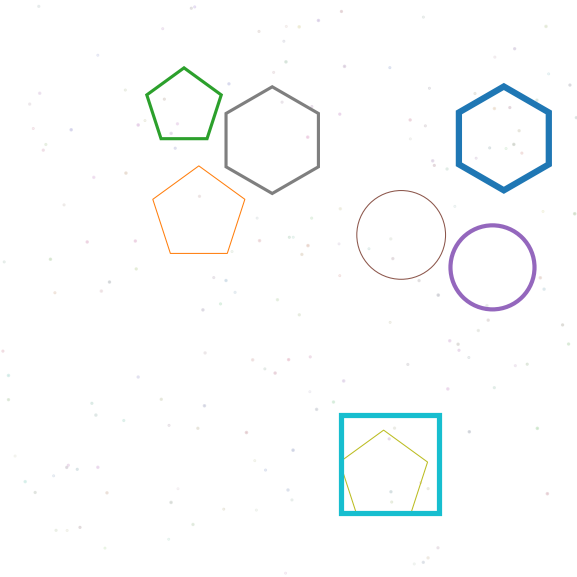[{"shape": "hexagon", "thickness": 3, "radius": 0.45, "center": [0.872, 0.759]}, {"shape": "pentagon", "thickness": 0.5, "radius": 0.42, "center": [0.344, 0.628]}, {"shape": "pentagon", "thickness": 1.5, "radius": 0.34, "center": [0.319, 0.814]}, {"shape": "circle", "thickness": 2, "radius": 0.36, "center": [0.853, 0.536]}, {"shape": "circle", "thickness": 0.5, "radius": 0.38, "center": [0.695, 0.592]}, {"shape": "hexagon", "thickness": 1.5, "radius": 0.46, "center": [0.471, 0.756]}, {"shape": "pentagon", "thickness": 0.5, "radius": 0.4, "center": [0.664, 0.174]}, {"shape": "square", "thickness": 2.5, "radius": 0.42, "center": [0.676, 0.196]}]